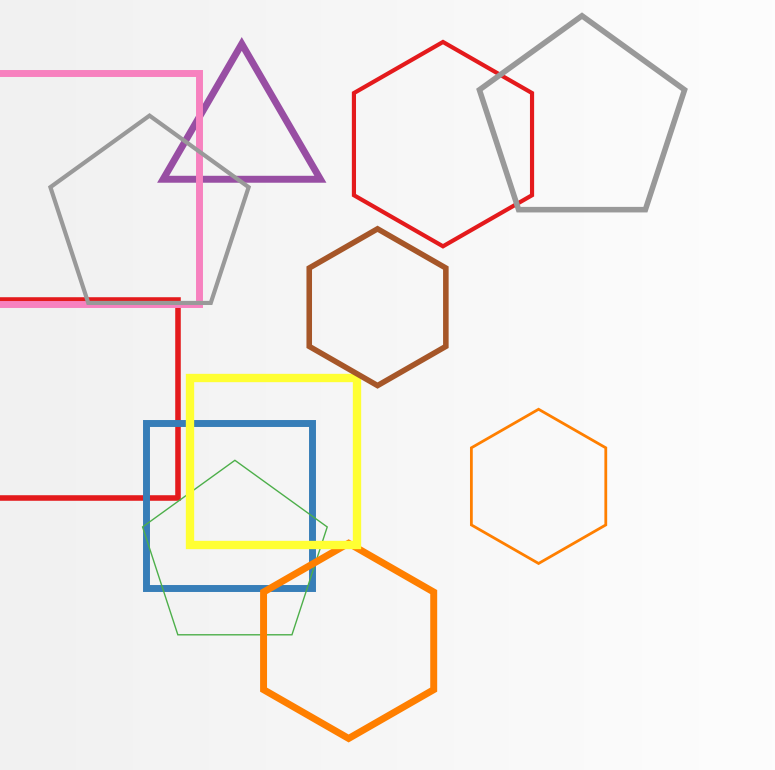[{"shape": "square", "thickness": 2, "radius": 0.64, "center": [0.101, 0.482]}, {"shape": "hexagon", "thickness": 1.5, "radius": 0.66, "center": [0.572, 0.813]}, {"shape": "square", "thickness": 2.5, "radius": 0.53, "center": [0.296, 0.343]}, {"shape": "pentagon", "thickness": 0.5, "radius": 0.63, "center": [0.303, 0.277]}, {"shape": "triangle", "thickness": 2.5, "radius": 0.59, "center": [0.312, 0.826]}, {"shape": "hexagon", "thickness": 1, "radius": 0.5, "center": [0.695, 0.368]}, {"shape": "hexagon", "thickness": 2.5, "radius": 0.63, "center": [0.45, 0.168]}, {"shape": "square", "thickness": 3, "radius": 0.54, "center": [0.353, 0.401]}, {"shape": "hexagon", "thickness": 2, "radius": 0.51, "center": [0.487, 0.601]}, {"shape": "square", "thickness": 2.5, "radius": 0.75, "center": [0.106, 0.755]}, {"shape": "pentagon", "thickness": 2, "radius": 0.7, "center": [0.751, 0.84]}, {"shape": "pentagon", "thickness": 1.5, "radius": 0.67, "center": [0.193, 0.715]}]